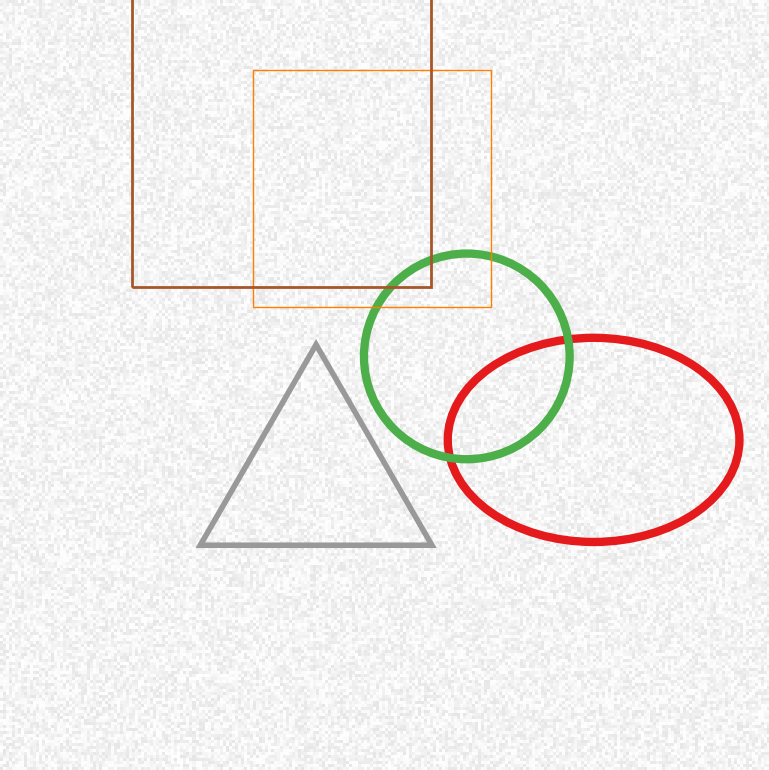[{"shape": "oval", "thickness": 3, "radius": 0.95, "center": [0.771, 0.429]}, {"shape": "circle", "thickness": 3, "radius": 0.67, "center": [0.606, 0.537]}, {"shape": "square", "thickness": 0.5, "radius": 0.77, "center": [0.483, 0.755]}, {"shape": "square", "thickness": 1, "radius": 0.97, "center": [0.365, 0.822]}, {"shape": "triangle", "thickness": 2, "radius": 0.87, "center": [0.41, 0.379]}]